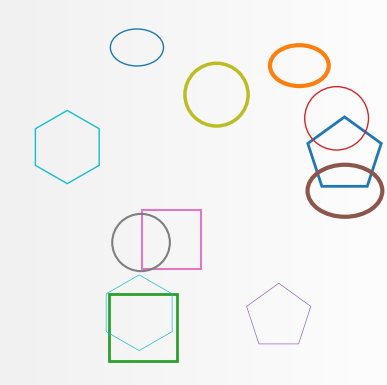[{"shape": "pentagon", "thickness": 2, "radius": 0.5, "center": [0.889, 0.597]}, {"shape": "oval", "thickness": 1, "radius": 0.34, "center": [0.353, 0.877]}, {"shape": "oval", "thickness": 3, "radius": 0.38, "center": [0.773, 0.83]}, {"shape": "square", "thickness": 2, "radius": 0.43, "center": [0.369, 0.148]}, {"shape": "circle", "thickness": 1, "radius": 0.41, "center": [0.869, 0.693]}, {"shape": "pentagon", "thickness": 0.5, "radius": 0.44, "center": [0.719, 0.177]}, {"shape": "oval", "thickness": 3, "radius": 0.48, "center": [0.89, 0.505]}, {"shape": "square", "thickness": 1.5, "radius": 0.38, "center": [0.442, 0.378]}, {"shape": "circle", "thickness": 1.5, "radius": 0.37, "center": [0.364, 0.37]}, {"shape": "circle", "thickness": 2.5, "radius": 0.41, "center": [0.559, 0.754]}, {"shape": "hexagon", "thickness": 0.5, "radius": 0.49, "center": [0.359, 0.188]}, {"shape": "hexagon", "thickness": 1, "radius": 0.48, "center": [0.174, 0.618]}]